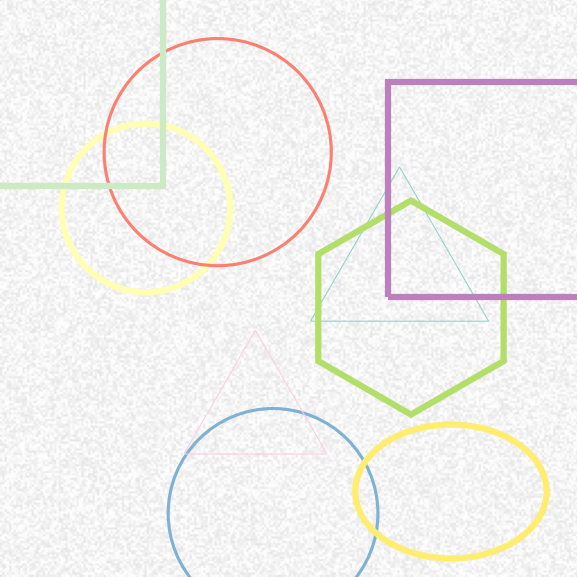[{"shape": "triangle", "thickness": 0.5, "radius": 0.89, "center": [0.692, 0.532]}, {"shape": "circle", "thickness": 3, "radius": 0.73, "center": [0.253, 0.639]}, {"shape": "circle", "thickness": 1.5, "radius": 0.98, "center": [0.377, 0.736]}, {"shape": "circle", "thickness": 1.5, "radius": 0.91, "center": [0.473, 0.11]}, {"shape": "hexagon", "thickness": 3, "radius": 0.93, "center": [0.712, 0.467]}, {"shape": "triangle", "thickness": 0.5, "radius": 0.71, "center": [0.442, 0.284]}, {"shape": "square", "thickness": 3, "radius": 0.93, "center": [0.859, 0.671]}, {"shape": "square", "thickness": 3, "radius": 0.89, "center": [0.104, 0.855]}, {"shape": "oval", "thickness": 3, "radius": 0.83, "center": [0.781, 0.148]}]